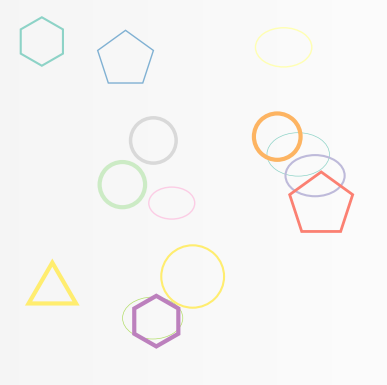[{"shape": "hexagon", "thickness": 1.5, "radius": 0.31, "center": [0.108, 0.892]}, {"shape": "oval", "thickness": 0.5, "radius": 0.4, "center": [0.77, 0.599]}, {"shape": "oval", "thickness": 1, "radius": 0.36, "center": [0.732, 0.877]}, {"shape": "oval", "thickness": 1.5, "radius": 0.38, "center": [0.813, 0.544]}, {"shape": "pentagon", "thickness": 2, "radius": 0.43, "center": [0.829, 0.468]}, {"shape": "pentagon", "thickness": 1, "radius": 0.38, "center": [0.324, 0.846]}, {"shape": "circle", "thickness": 3, "radius": 0.3, "center": [0.715, 0.645]}, {"shape": "oval", "thickness": 0.5, "radius": 0.39, "center": [0.394, 0.174]}, {"shape": "oval", "thickness": 1, "radius": 0.3, "center": [0.443, 0.472]}, {"shape": "circle", "thickness": 2.5, "radius": 0.29, "center": [0.396, 0.635]}, {"shape": "hexagon", "thickness": 3, "radius": 0.33, "center": [0.403, 0.166]}, {"shape": "circle", "thickness": 3, "radius": 0.29, "center": [0.316, 0.52]}, {"shape": "triangle", "thickness": 3, "radius": 0.35, "center": [0.135, 0.247]}, {"shape": "circle", "thickness": 1.5, "radius": 0.41, "center": [0.497, 0.282]}]